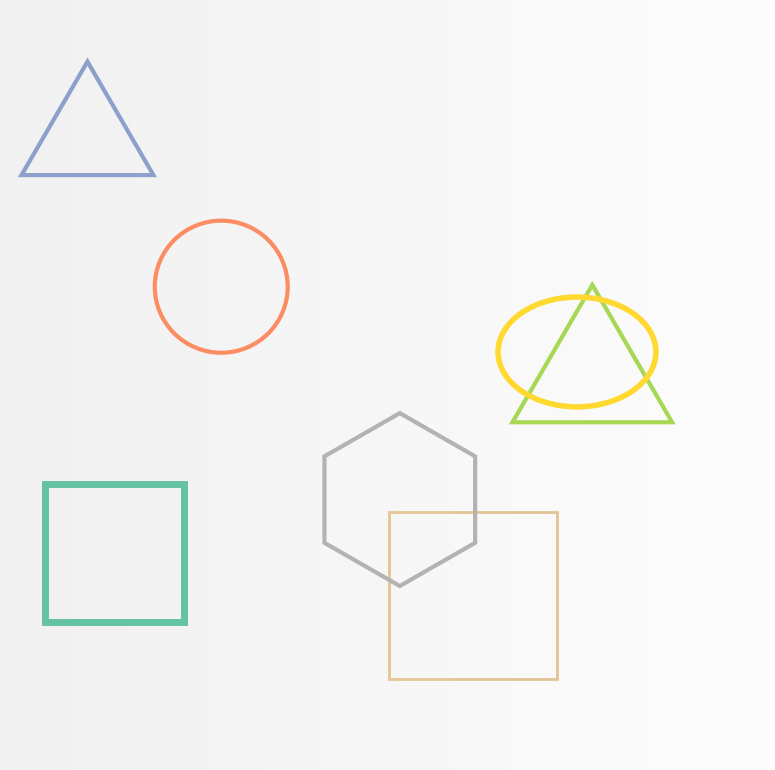[{"shape": "square", "thickness": 2.5, "radius": 0.45, "center": [0.148, 0.281]}, {"shape": "circle", "thickness": 1.5, "radius": 0.43, "center": [0.285, 0.628]}, {"shape": "triangle", "thickness": 1.5, "radius": 0.49, "center": [0.113, 0.822]}, {"shape": "triangle", "thickness": 1.5, "radius": 0.59, "center": [0.764, 0.511]}, {"shape": "oval", "thickness": 2, "radius": 0.51, "center": [0.744, 0.543]}, {"shape": "square", "thickness": 1, "radius": 0.54, "center": [0.611, 0.226]}, {"shape": "hexagon", "thickness": 1.5, "radius": 0.56, "center": [0.516, 0.351]}]